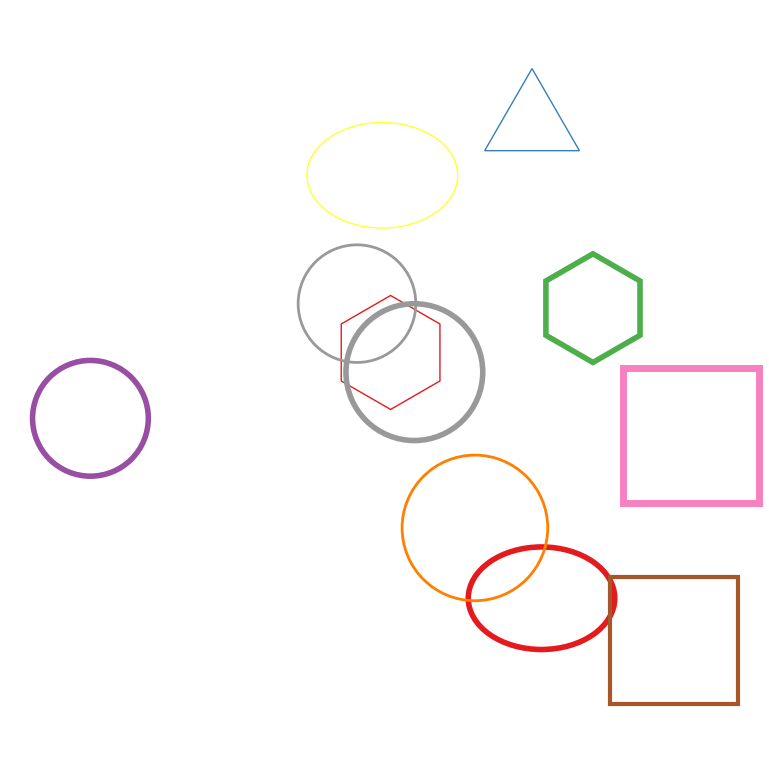[{"shape": "oval", "thickness": 2, "radius": 0.48, "center": [0.703, 0.223]}, {"shape": "hexagon", "thickness": 0.5, "radius": 0.37, "center": [0.507, 0.542]}, {"shape": "triangle", "thickness": 0.5, "radius": 0.36, "center": [0.691, 0.84]}, {"shape": "hexagon", "thickness": 2, "radius": 0.35, "center": [0.77, 0.6]}, {"shape": "circle", "thickness": 2, "radius": 0.38, "center": [0.117, 0.457]}, {"shape": "circle", "thickness": 1, "radius": 0.47, "center": [0.617, 0.314]}, {"shape": "oval", "thickness": 0.5, "radius": 0.49, "center": [0.497, 0.772]}, {"shape": "square", "thickness": 1.5, "radius": 0.41, "center": [0.875, 0.168]}, {"shape": "square", "thickness": 2.5, "radius": 0.44, "center": [0.897, 0.434]}, {"shape": "circle", "thickness": 2, "radius": 0.44, "center": [0.538, 0.517]}, {"shape": "circle", "thickness": 1, "radius": 0.38, "center": [0.464, 0.606]}]